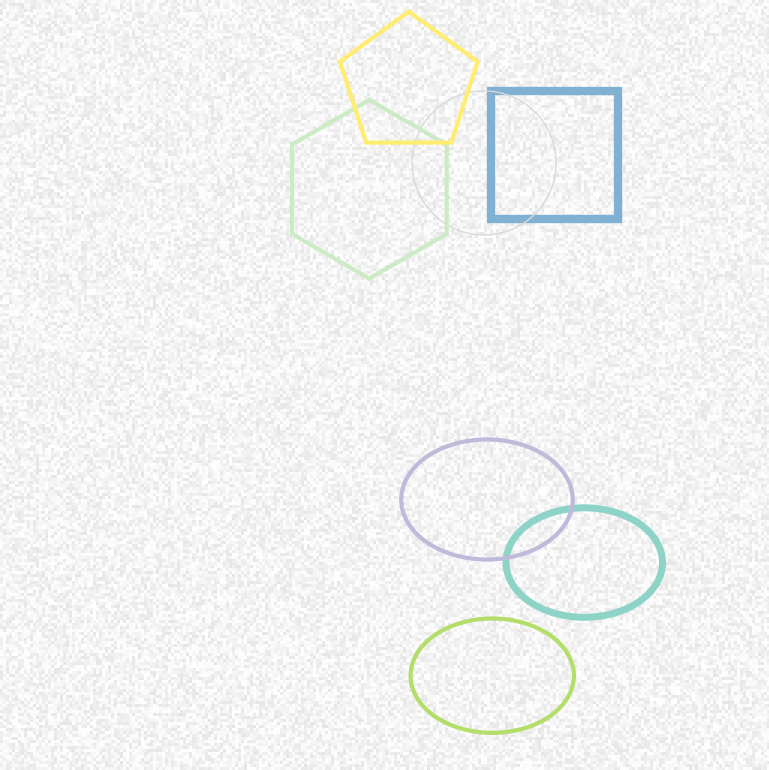[{"shape": "oval", "thickness": 2.5, "radius": 0.51, "center": [0.759, 0.269]}, {"shape": "oval", "thickness": 1.5, "radius": 0.56, "center": [0.632, 0.351]}, {"shape": "square", "thickness": 3, "radius": 0.41, "center": [0.72, 0.798]}, {"shape": "oval", "thickness": 1.5, "radius": 0.53, "center": [0.639, 0.122]}, {"shape": "circle", "thickness": 0.5, "radius": 0.47, "center": [0.629, 0.788]}, {"shape": "hexagon", "thickness": 1.5, "radius": 0.58, "center": [0.48, 0.754]}, {"shape": "pentagon", "thickness": 1.5, "radius": 0.47, "center": [0.531, 0.891]}]